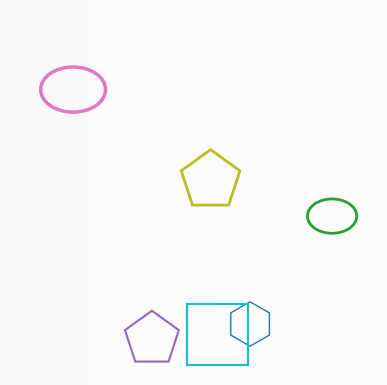[{"shape": "hexagon", "thickness": 1, "radius": 0.29, "center": [0.645, 0.158]}, {"shape": "oval", "thickness": 2, "radius": 0.32, "center": [0.857, 0.439]}, {"shape": "pentagon", "thickness": 1.5, "radius": 0.37, "center": [0.392, 0.12]}, {"shape": "oval", "thickness": 2.5, "radius": 0.42, "center": [0.189, 0.767]}, {"shape": "pentagon", "thickness": 2, "radius": 0.4, "center": [0.543, 0.532]}, {"shape": "square", "thickness": 1.5, "radius": 0.39, "center": [0.561, 0.131]}]